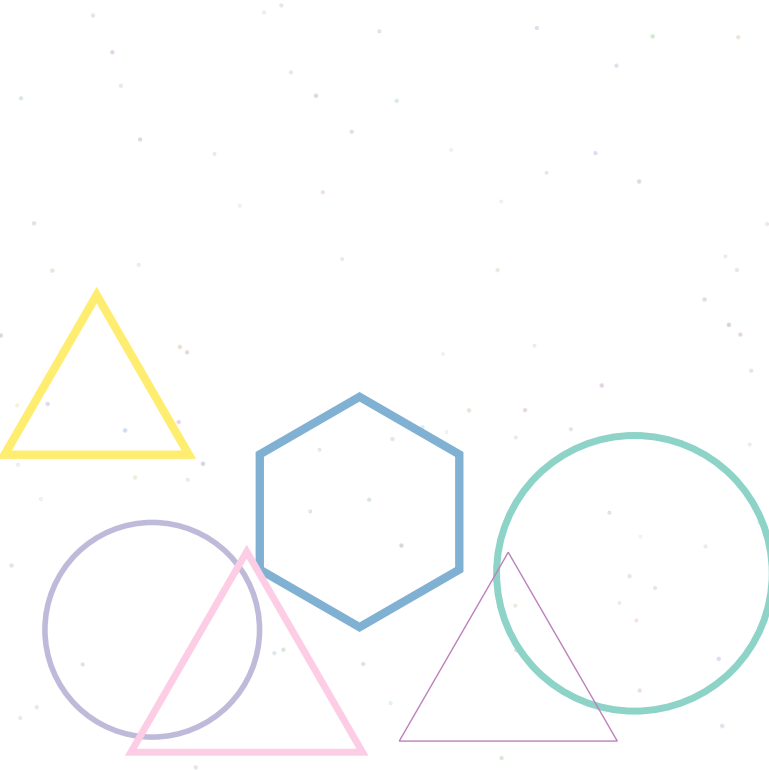[{"shape": "circle", "thickness": 2.5, "radius": 0.89, "center": [0.824, 0.255]}, {"shape": "circle", "thickness": 2, "radius": 0.7, "center": [0.198, 0.182]}, {"shape": "hexagon", "thickness": 3, "radius": 0.75, "center": [0.467, 0.335]}, {"shape": "triangle", "thickness": 2.5, "radius": 0.87, "center": [0.32, 0.11]}, {"shape": "triangle", "thickness": 0.5, "radius": 0.82, "center": [0.66, 0.119]}, {"shape": "triangle", "thickness": 3, "radius": 0.69, "center": [0.126, 0.479]}]